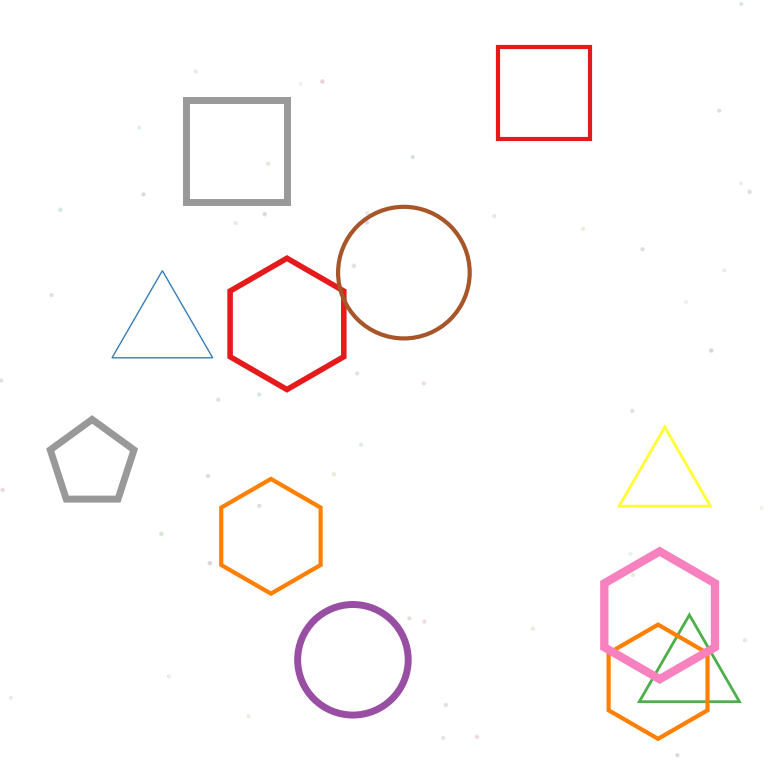[{"shape": "square", "thickness": 1.5, "radius": 0.3, "center": [0.706, 0.879]}, {"shape": "hexagon", "thickness": 2, "radius": 0.43, "center": [0.373, 0.579]}, {"shape": "triangle", "thickness": 0.5, "radius": 0.38, "center": [0.211, 0.573]}, {"shape": "triangle", "thickness": 1, "radius": 0.38, "center": [0.895, 0.126]}, {"shape": "circle", "thickness": 2.5, "radius": 0.36, "center": [0.458, 0.143]}, {"shape": "hexagon", "thickness": 1.5, "radius": 0.37, "center": [0.855, 0.115]}, {"shape": "hexagon", "thickness": 1.5, "radius": 0.37, "center": [0.352, 0.304]}, {"shape": "triangle", "thickness": 1, "radius": 0.34, "center": [0.863, 0.377]}, {"shape": "circle", "thickness": 1.5, "radius": 0.43, "center": [0.525, 0.646]}, {"shape": "hexagon", "thickness": 3, "radius": 0.41, "center": [0.857, 0.201]}, {"shape": "square", "thickness": 2.5, "radius": 0.33, "center": [0.307, 0.804]}, {"shape": "pentagon", "thickness": 2.5, "radius": 0.29, "center": [0.12, 0.398]}]